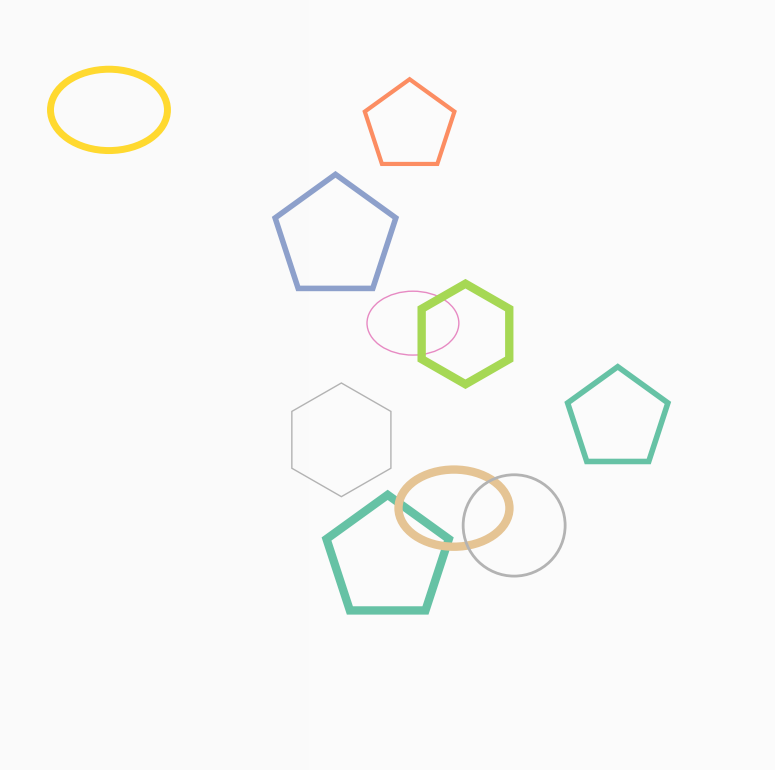[{"shape": "pentagon", "thickness": 3, "radius": 0.41, "center": [0.5, 0.274]}, {"shape": "pentagon", "thickness": 2, "radius": 0.34, "center": [0.797, 0.456]}, {"shape": "pentagon", "thickness": 1.5, "radius": 0.3, "center": [0.529, 0.836]}, {"shape": "pentagon", "thickness": 2, "radius": 0.41, "center": [0.433, 0.692]}, {"shape": "oval", "thickness": 0.5, "radius": 0.3, "center": [0.533, 0.58]}, {"shape": "hexagon", "thickness": 3, "radius": 0.33, "center": [0.601, 0.566]}, {"shape": "oval", "thickness": 2.5, "radius": 0.38, "center": [0.141, 0.857]}, {"shape": "oval", "thickness": 3, "radius": 0.36, "center": [0.586, 0.34]}, {"shape": "circle", "thickness": 1, "radius": 0.33, "center": [0.663, 0.318]}, {"shape": "hexagon", "thickness": 0.5, "radius": 0.37, "center": [0.44, 0.429]}]